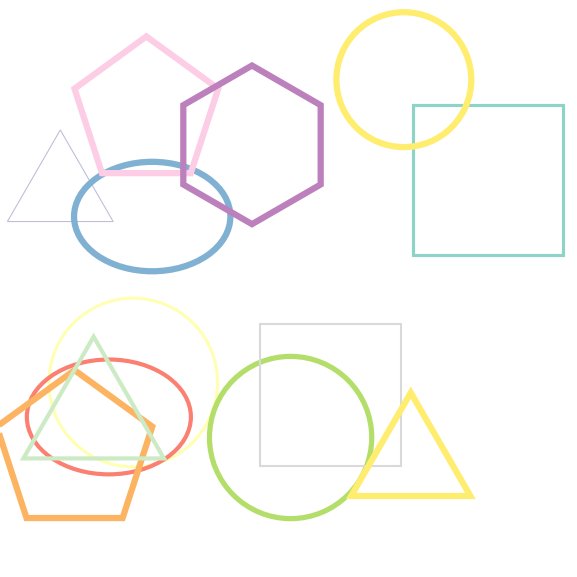[{"shape": "square", "thickness": 1.5, "radius": 0.65, "center": [0.845, 0.687]}, {"shape": "circle", "thickness": 1.5, "radius": 0.73, "center": [0.231, 0.337]}, {"shape": "triangle", "thickness": 0.5, "radius": 0.53, "center": [0.104, 0.668]}, {"shape": "oval", "thickness": 2, "radius": 0.71, "center": [0.189, 0.277]}, {"shape": "oval", "thickness": 3, "radius": 0.68, "center": [0.264, 0.624]}, {"shape": "pentagon", "thickness": 3, "radius": 0.71, "center": [0.129, 0.217]}, {"shape": "circle", "thickness": 2.5, "radius": 0.7, "center": [0.503, 0.242]}, {"shape": "pentagon", "thickness": 3, "radius": 0.65, "center": [0.253, 0.805]}, {"shape": "square", "thickness": 1, "radius": 0.61, "center": [0.573, 0.315]}, {"shape": "hexagon", "thickness": 3, "radius": 0.69, "center": [0.436, 0.748]}, {"shape": "triangle", "thickness": 2, "radius": 0.7, "center": [0.162, 0.276]}, {"shape": "triangle", "thickness": 3, "radius": 0.6, "center": [0.711, 0.2]}, {"shape": "circle", "thickness": 3, "radius": 0.58, "center": [0.699, 0.861]}]